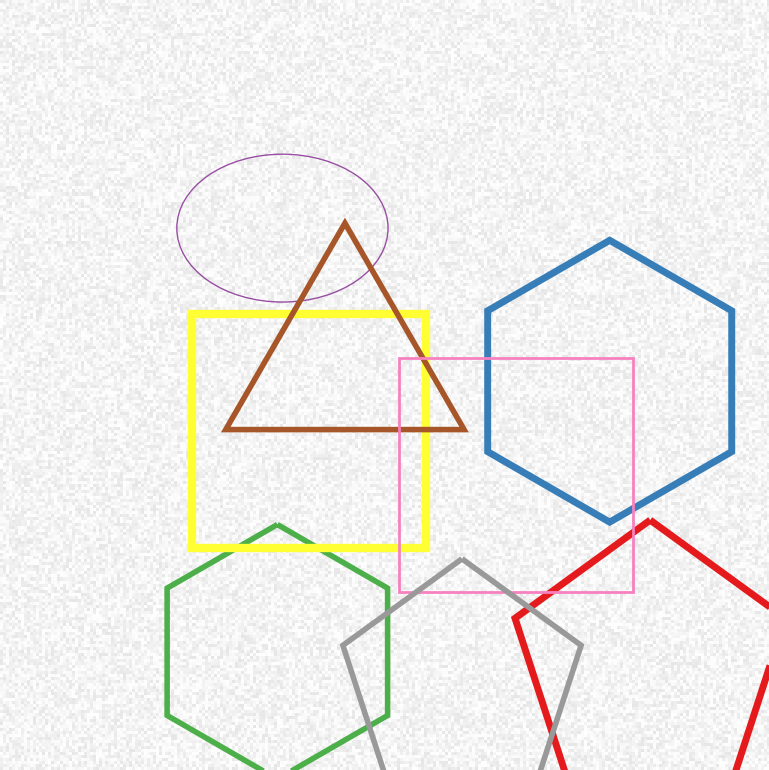[{"shape": "pentagon", "thickness": 2.5, "radius": 0.92, "center": [0.844, 0.14]}, {"shape": "hexagon", "thickness": 2.5, "radius": 0.91, "center": [0.792, 0.505]}, {"shape": "hexagon", "thickness": 2, "radius": 0.83, "center": [0.36, 0.153]}, {"shape": "oval", "thickness": 0.5, "radius": 0.69, "center": [0.367, 0.704]}, {"shape": "square", "thickness": 3, "radius": 0.76, "center": [0.401, 0.44]}, {"shape": "triangle", "thickness": 2, "radius": 0.89, "center": [0.448, 0.531]}, {"shape": "square", "thickness": 1, "radius": 0.76, "center": [0.67, 0.383]}, {"shape": "pentagon", "thickness": 2, "radius": 0.81, "center": [0.6, 0.112]}]